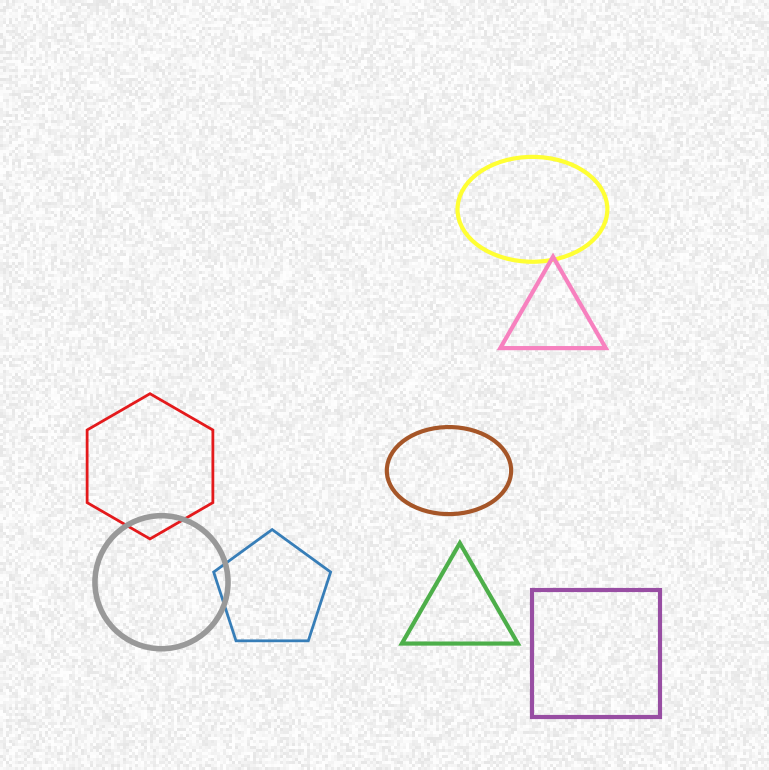[{"shape": "hexagon", "thickness": 1, "radius": 0.47, "center": [0.195, 0.394]}, {"shape": "pentagon", "thickness": 1, "radius": 0.4, "center": [0.353, 0.232]}, {"shape": "triangle", "thickness": 1.5, "radius": 0.43, "center": [0.597, 0.208]}, {"shape": "square", "thickness": 1.5, "radius": 0.41, "center": [0.774, 0.151]}, {"shape": "oval", "thickness": 1.5, "radius": 0.49, "center": [0.691, 0.728]}, {"shape": "oval", "thickness": 1.5, "radius": 0.4, "center": [0.583, 0.389]}, {"shape": "triangle", "thickness": 1.5, "radius": 0.4, "center": [0.718, 0.587]}, {"shape": "circle", "thickness": 2, "radius": 0.43, "center": [0.21, 0.244]}]